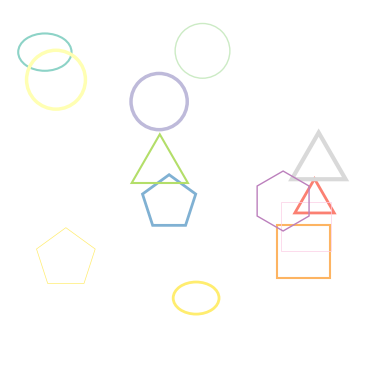[{"shape": "oval", "thickness": 1.5, "radius": 0.35, "center": [0.117, 0.865]}, {"shape": "circle", "thickness": 2.5, "radius": 0.38, "center": [0.145, 0.793]}, {"shape": "circle", "thickness": 2.5, "radius": 0.37, "center": [0.413, 0.736]}, {"shape": "triangle", "thickness": 2, "radius": 0.3, "center": [0.817, 0.476]}, {"shape": "pentagon", "thickness": 2, "radius": 0.36, "center": [0.439, 0.474]}, {"shape": "square", "thickness": 1.5, "radius": 0.34, "center": [0.788, 0.347]}, {"shape": "triangle", "thickness": 1.5, "radius": 0.42, "center": [0.415, 0.567]}, {"shape": "square", "thickness": 0.5, "radius": 0.32, "center": [0.795, 0.412]}, {"shape": "triangle", "thickness": 3, "radius": 0.4, "center": [0.828, 0.575]}, {"shape": "hexagon", "thickness": 1, "radius": 0.39, "center": [0.735, 0.478]}, {"shape": "circle", "thickness": 1, "radius": 0.36, "center": [0.526, 0.868]}, {"shape": "oval", "thickness": 2, "radius": 0.3, "center": [0.509, 0.226]}, {"shape": "pentagon", "thickness": 0.5, "radius": 0.4, "center": [0.171, 0.329]}]